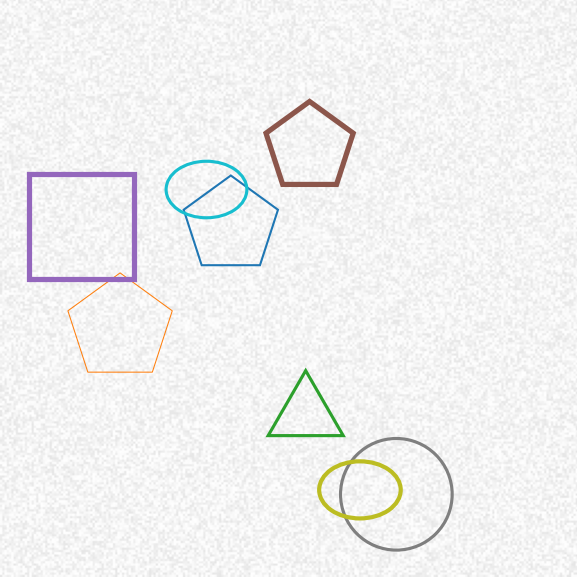[{"shape": "pentagon", "thickness": 1, "radius": 0.43, "center": [0.4, 0.609]}, {"shape": "pentagon", "thickness": 0.5, "radius": 0.47, "center": [0.208, 0.432]}, {"shape": "triangle", "thickness": 1.5, "radius": 0.37, "center": [0.529, 0.282]}, {"shape": "square", "thickness": 2.5, "radius": 0.45, "center": [0.141, 0.607]}, {"shape": "pentagon", "thickness": 2.5, "radius": 0.4, "center": [0.536, 0.744]}, {"shape": "circle", "thickness": 1.5, "radius": 0.48, "center": [0.686, 0.143]}, {"shape": "oval", "thickness": 2, "radius": 0.35, "center": [0.623, 0.151]}, {"shape": "oval", "thickness": 1.5, "radius": 0.35, "center": [0.358, 0.671]}]